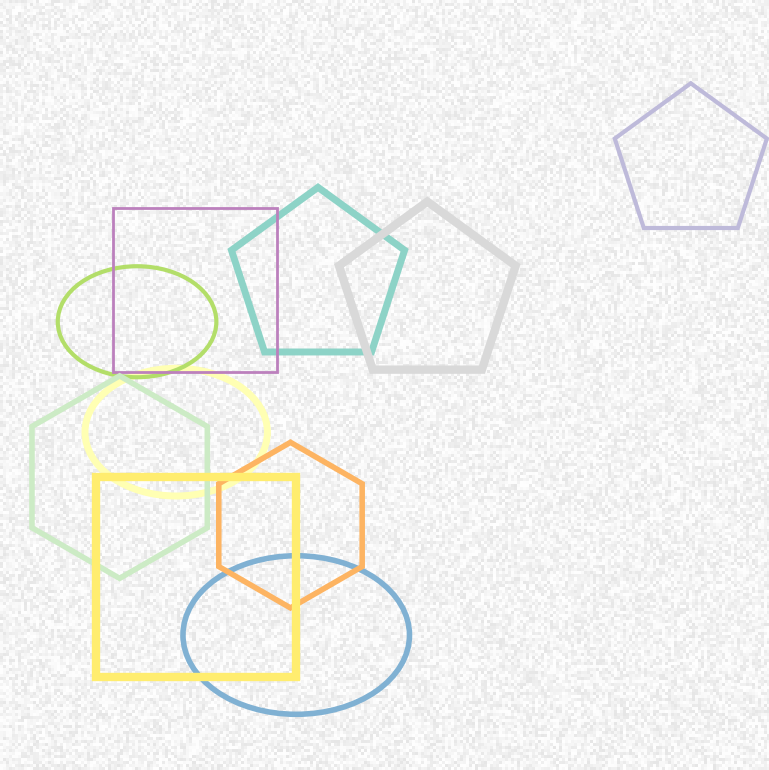[{"shape": "pentagon", "thickness": 2.5, "radius": 0.59, "center": [0.413, 0.639]}, {"shape": "oval", "thickness": 2.5, "radius": 0.59, "center": [0.229, 0.439]}, {"shape": "pentagon", "thickness": 1.5, "radius": 0.52, "center": [0.897, 0.788]}, {"shape": "oval", "thickness": 2, "radius": 0.74, "center": [0.385, 0.175]}, {"shape": "hexagon", "thickness": 2, "radius": 0.54, "center": [0.377, 0.318]}, {"shape": "oval", "thickness": 1.5, "radius": 0.51, "center": [0.178, 0.582]}, {"shape": "pentagon", "thickness": 3, "radius": 0.6, "center": [0.555, 0.618]}, {"shape": "square", "thickness": 1, "radius": 0.53, "center": [0.253, 0.624]}, {"shape": "hexagon", "thickness": 2, "radius": 0.66, "center": [0.155, 0.38]}, {"shape": "square", "thickness": 3, "radius": 0.65, "center": [0.254, 0.251]}]